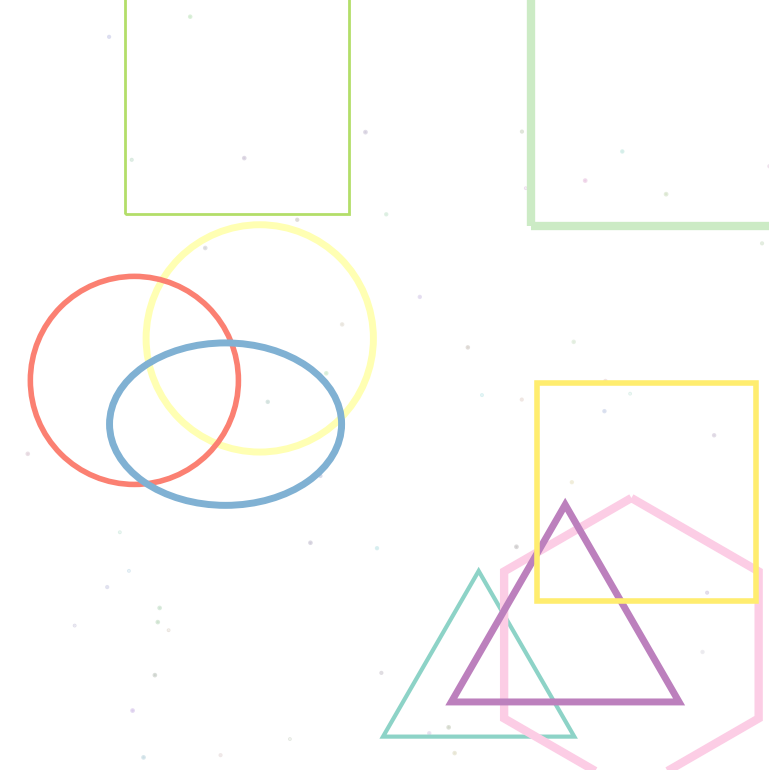[{"shape": "triangle", "thickness": 1.5, "radius": 0.72, "center": [0.622, 0.115]}, {"shape": "circle", "thickness": 2.5, "radius": 0.74, "center": [0.337, 0.561]}, {"shape": "circle", "thickness": 2, "radius": 0.68, "center": [0.175, 0.506]}, {"shape": "oval", "thickness": 2.5, "radius": 0.75, "center": [0.293, 0.449]}, {"shape": "square", "thickness": 1, "radius": 0.73, "center": [0.308, 0.868]}, {"shape": "hexagon", "thickness": 3, "radius": 0.95, "center": [0.82, 0.162]}, {"shape": "triangle", "thickness": 2.5, "radius": 0.85, "center": [0.734, 0.174]}, {"shape": "square", "thickness": 3, "radius": 0.96, "center": [0.882, 0.899]}, {"shape": "square", "thickness": 2, "radius": 0.71, "center": [0.839, 0.361]}]